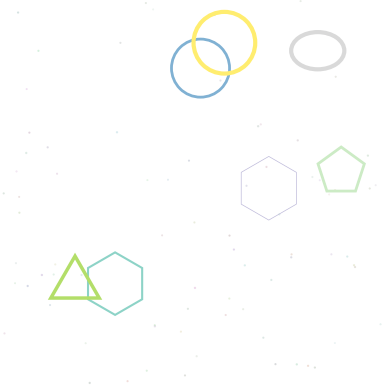[{"shape": "hexagon", "thickness": 1.5, "radius": 0.41, "center": [0.299, 0.263]}, {"shape": "hexagon", "thickness": 0.5, "radius": 0.41, "center": [0.698, 0.511]}, {"shape": "circle", "thickness": 2, "radius": 0.38, "center": [0.521, 0.823]}, {"shape": "triangle", "thickness": 2.5, "radius": 0.36, "center": [0.195, 0.262]}, {"shape": "oval", "thickness": 3, "radius": 0.35, "center": [0.825, 0.868]}, {"shape": "pentagon", "thickness": 2, "radius": 0.32, "center": [0.886, 0.555]}, {"shape": "circle", "thickness": 3, "radius": 0.4, "center": [0.583, 0.889]}]